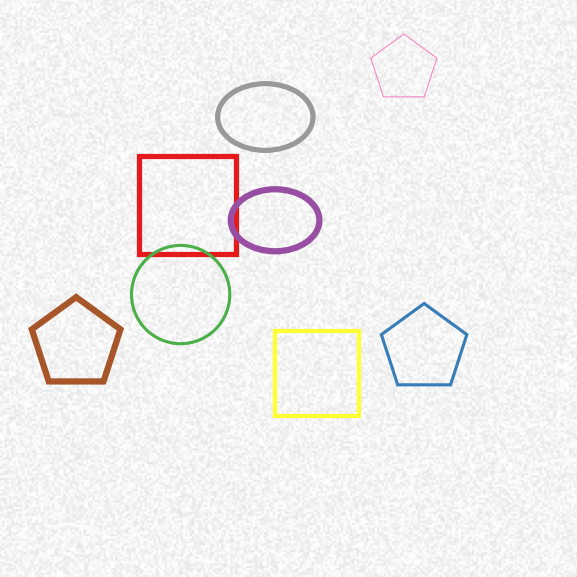[{"shape": "square", "thickness": 2.5, "radius": 0.42, "center": [0.325, 0.644]}, {"shape": "pentagon", "thickness": 1.5, "radius": 0.39, "center": [0.734, 0.396]}, {"shape": "circle", "thickness": 1.5, "radius": 0.43, "center": [0.313, 0.489]}, {"shape": "oval", "thickness": 3, "radius": 0.38, "center": [0.476, 0.618]}, {"shape": "square", "thickness": 2, "radius": 0.37, "center": [0.549, 0.353]}, {"shape": "pentagon", "thickness": 3, "radius": 0.4, "center": [0.132, 0.404]}, {"shape": "pentagon", "thickness": 0.5, "radius": 0.3, "center": [0.699, 0.88]}, {"shape": "oval", "thickness": 2.5, "radius": 0.41, "center": [0.459, 0.797]}]